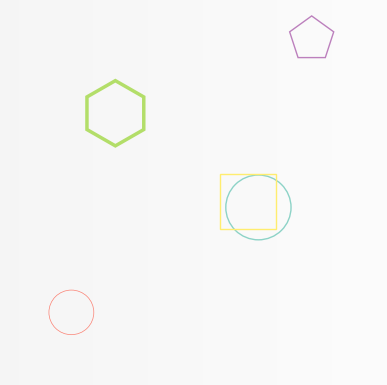[{"shape": "circle", "thickness": 1, "radius": 0.42, "center": [0.667, 0.461]}, {"shape": "circle", "thickness": 0.5, "radius": 0.29, "center": [0.184, 0.189]}, {"shape": "hexagon", "thickness": 2.5, "radius": 0.42, "center": [0.298, 0.706]}, {"shape": "pentagon", "thickness": 1, "radius": 0.3, "center": [0.804, 0.899]}, {"shape": "square", "thickness": 1, "radius": 0.36, "center": [0.64, 0.477]}]